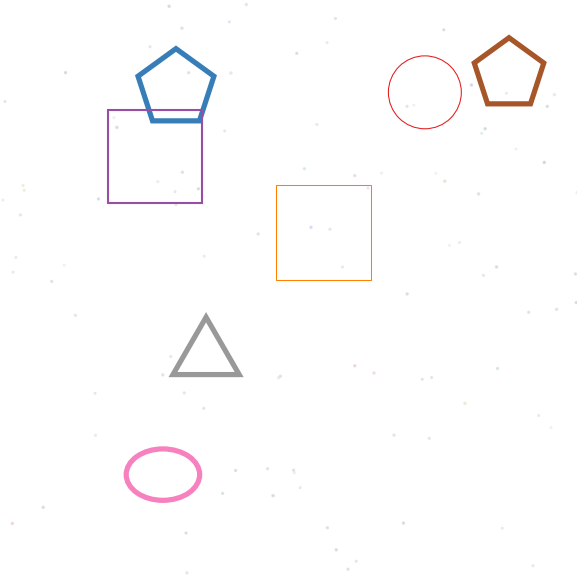[{"shape": "circle", "thickness": 0.5, "radius": 0.32, "center": [0.736, 0.839]}, {"shape": "pentagon", "thickness": 2.5, "radius": 0.35, "center": [0.305, 0.846]}, {"shape": "square", "thickness": 1, "radius": 0.4, "center": [0.268, 0.728]}, {"shape": "square", "thickness": 0.5, "radius": 0.41, "center": [0.56, 0.596]}, {"shape": "pentagon", "thickness": 2.5, "radius": 0.32, "center": [0.881, 0.871]}, {"shape": "oval", "thickness": 2.5, "radius": 0.32, "center": [0.282, 0.177]}, {"shape": "triangle", "thickness": 2.5, "radius": 0.33, "center": [0.357, 0.384]}]